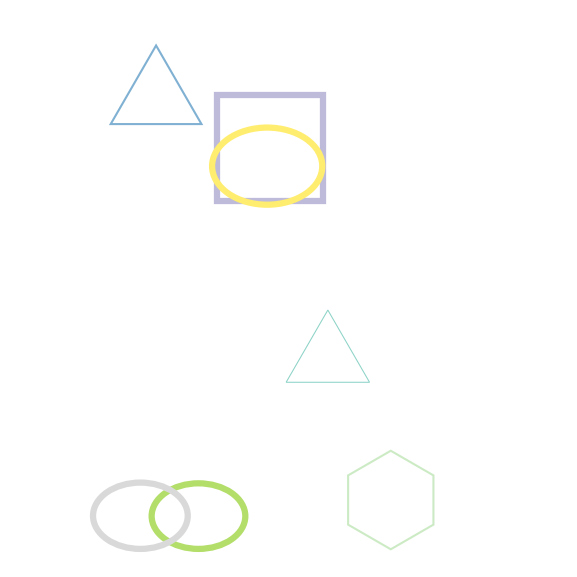[{"shape": "triangle", "thickness": 0.5, "radius": 0.42, "center": [0.568, 0.379]}, {"shape": "square", "thickness": 3, "radius": 0.46, "center": [0.468, 0.743]}, {"shape": "triangle", "thickness": 1, "radius": 0.45, "center": [0.27, 0.83]}, {"shape": "oval", "thickness": 3, "radius": 0.41, "center": [0.344, 0.105]}, {"shape": "oval", "thickness": 3, "radius": 0.41, "center": [0.243, 0.106]}, {"shape": "hexagon", "thickness": 1, "radius": 0.43, "center": [0.677, 0.133]}, {"shape": "oval", "thickness": 3, "radius": 0.48, "center": [0.463, 0.711]}]